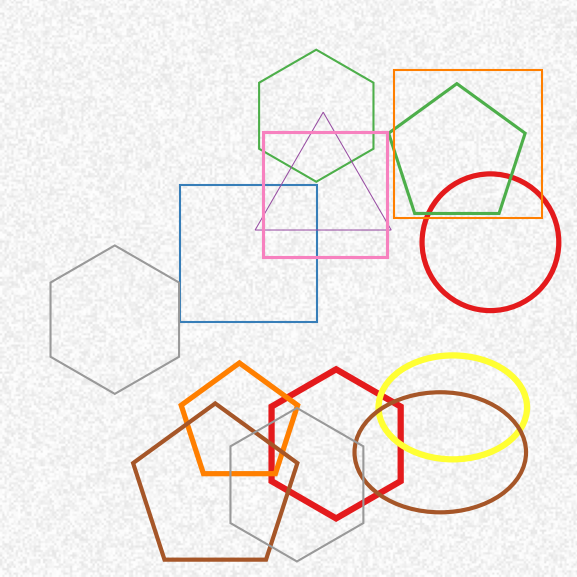[{"shape": "hexagon", "thickness": 3, "radius": 0.65, "center": [0.582, 0.231]}, {"shape": "circle", "thickness": 2.5, "radius": 0.59, "center": [0.849, 0.58]}, {"shape": "square", "thickness": 1, "radius": 0.59, "center": [0.43, 0.559]}, {"shape": "pentagon", "thickness": 1.5, "radius": 0.62, "center": [0.791, 0.73]}, {"shape": "hexagon", "thickness": 1, "radius": 0.57, "center": [0.548, 0.799]}, {"shape": "triangle", "thickness": 0.5, "radius": 0.68, "center": [0.56, 0.669]}, {"shape": "square", "thickness": 1, "radius": 0.64, "center": [0.81, 0.749]}, {"shape": "pentagon", "thickness": 2.5, "radius": 0.53, "center": [0.415, 0.265]}, {"shape": "oval", "thickness": 3, "radius": 0.64, "center": [0.784, 0.294]}, {"shape": "pentagon", "thickness": 2, "radius": 0.75, "center": [0.373, 0.151]}, {"shape": "oval", "thickness": 2, "radius": 0.74, "center": [0.762, 0.216]}, {"shape": "square", "thickness": 1.5, "radius": 0.54, "center": [0.563, 0.662]}, {"shape": "hexagon", "thickness": 1, "radius": 0.66, "center": [0.514, 0.16]}, {"shape": "hexagon", "thickness": 1, "radius": 0.64, "center": [0.199, 0.446]}]